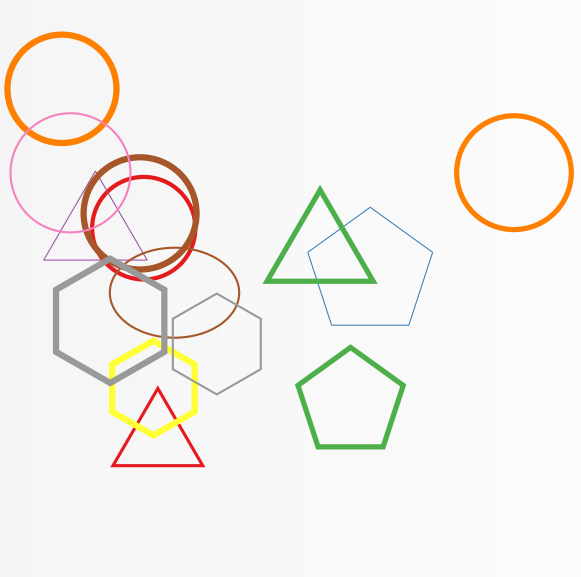[{"shape": "circle", "thickness": 2, "radius": 0.44, "center": [0.247, 0.604]}, {"shape": "triangle", "thickness": 1.5, "radius": 0.45, "center": [0.272, 0.237]}, {"shape": "pentagon", "thickness": 0.5, "radius": 0.56, "center": [0.637, 0.527]}, {"shape": "pentagon", "thickness": 2.5, "radius": 0.48, "center": [0.603, 0.302]}, {"shape": "triangle", "thickness": 2.5, "radius": 0.53, "center": [0.551, 0.565]}, {"shape": "triangle", "thickness": 0.5, "radius": 0.51, "center": [0.164, 0.6]}, {"shape": "circle", "thickness": 2.5, "radius": 0.49, "center": [0.884, 0.7]}, {"shape": "circle", "thickness": 3, "radius": 0.47, "center": [0.107, 0.845]}, {"shape": "hexagon", "thickness": 3, "radius": 0.41, "center": [0.264, 0.327]}, {"shape": "circle", "thickness": 3, "radius": 0.49, "center": [0.241, 0.63]}, {"shape": "oval", "thickness": 1, "radius": 0.56, "center": [0.3, 0.492]}, {"shape": "circle", "thickness": 1, "radius": 0.52, "center": [0.121, 0.7]}, {"shape": "hexagon", "thickness": 1, "radius": 0.44, "center": [0.373, 0.403]}, {"shape": "hexagon", "thickness": 3, "radius": 0.54, "center": [0.19, 0.444]}]